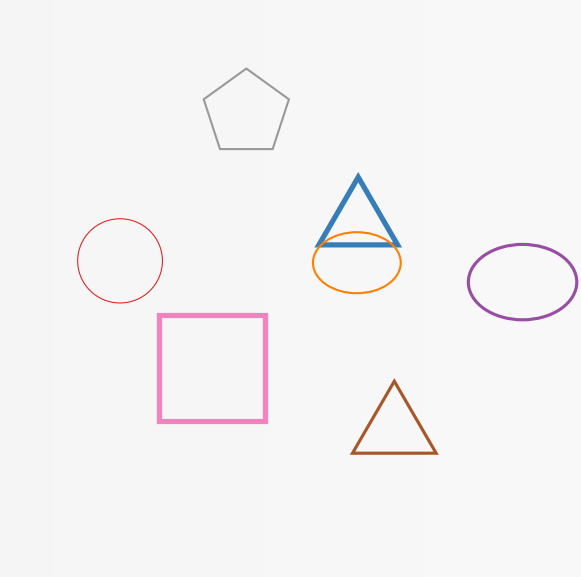[{"shape": "circle", "thickness": 0.5, "radius": 0.36, "center": [0.207, 0.547]}, {"shape": "triangle", "thickness": 2.5, "radius": 0.39, "center": [0.616, 0.614]}, {"shape": "oval", "thickness": 1.5, "radius": 0.47, "center": [0.899, 0.511]}, {"shape": "oval", "thickness": 1, "radius": 0.38, "center": [0.614, 0.544]}, {"shape": "triangle", "thickness": 1.5, "radius": 0.42, "center": [0.678, 0.256]}, {"shape": "square", "thickness": 2.5, "radius": 0.46, "center": [0.365, 0.363]}, {"shape": "pentagon", "thickness": 1, "radius": 0.39, "center": [0.424, 0.803]}]